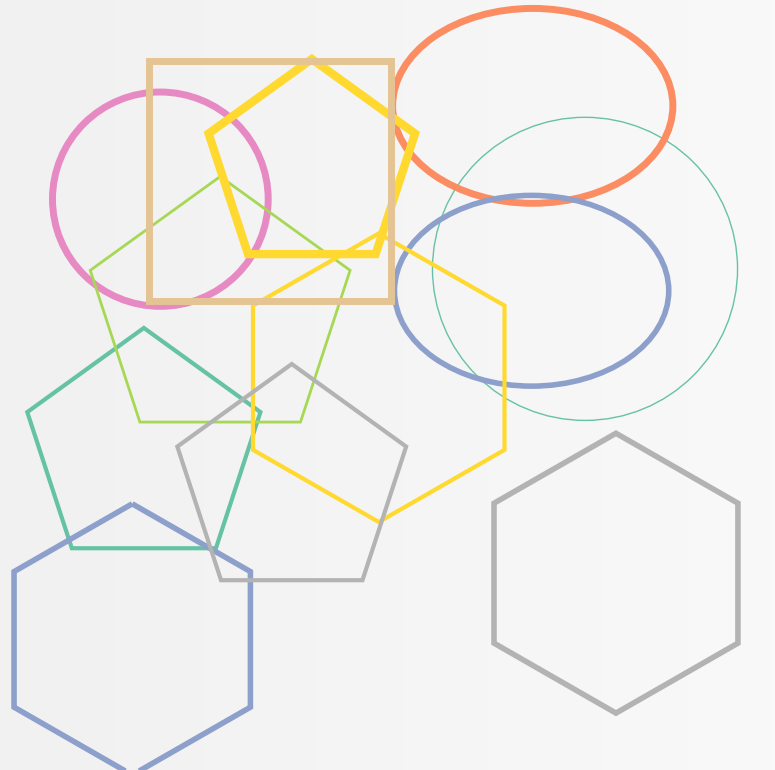[{"shape": "circle", "thickness": 0.5, "radius": 0.98, "center": [0.755, 0.651]}, {"shape": "pentagon", "thickness": 1.5, "radius": 0.79, "center": [0.186, 0.416]}, {"shape": "oval", "thickness": 2.5, "radius": 0.9, "center": [0.687, 0.863]}, {"shape": "oval", "thickness": 2, "radius": 0.88, "center": [0.686, 0.622]}, {"shape": "hexagon", "thickness": 2, "radius": 0.88, "center": [0.171, 0.17]}, {"shape": "circle", "thickness": 2.5, "radius": 0.7, "center": [0.207, 0.741]}, {"shape": "pentagon", "thickness": 1, "radius": 0.88, "center": [0.284, 0.594]}, {"shape": "hexagon", "thickness": 1.5, "radius": 0.94, "center": [0.489, 0.509]}, {"shape": "pentagon", "thickness": 3, "radius": 0.7, "center": [0.402, 0.783]}, {"shape": "square", "thickness": 2.5, "radius": 0.78, "center": [0.349, 0.765]}, {"shape": "hexagon", "thickness": 2, "radius": 0.91, "center": [0.795, 0.256]}, {"shape": "pentagon", "thickness": 1.5, "radius": 0.78, "center": [0.376, 0.372]}]